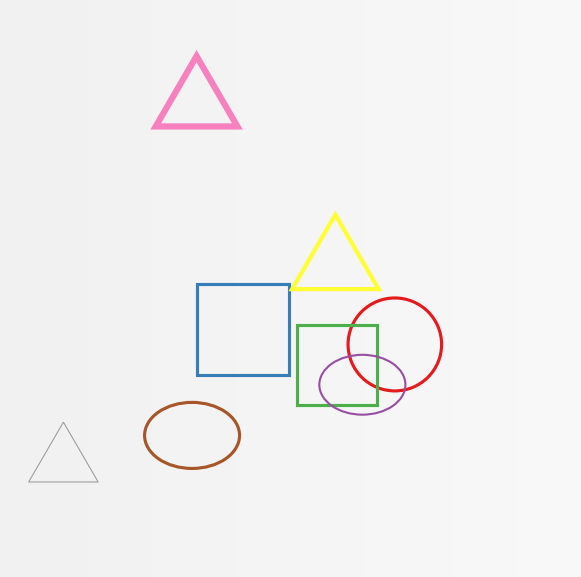[{"shape": "circle", "thickness": 1.5, "radius": 0.4, "center": [0.679, 0.403]}, {"shape": "square", "thickness": 1.5, "radius": 0.39, "center": [0.418, 0.429]}, {"shape": "square", "thickness": 1.5, "radius": 0.35, "center": [0.58, 0.367]}, {"shape": "oval", "thickness": 1, "radius": 0.37, "center": [0.623, 0.333]}, {"shape": "triangle", "thickness": 2, "radius": 0.43, "center": [0.577, 0.542]}, {"shape": "oval", "thickness": 1.5, "radius": 0.41, "center": [0.33, 0.245]}, {"shape": "triangle", "thickness": 3, "radius": 0.41, "center": [0.338, 0.821]}, {"shape": "triangle", "thickness": 0.5, "radius": 0.35, "center": [0.109, 0.199]}]